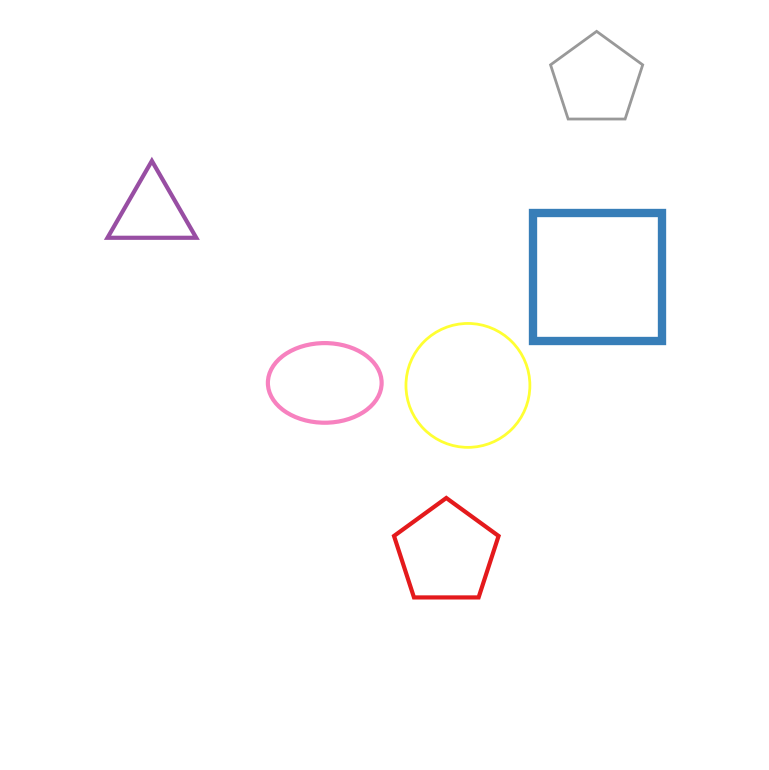[{"shape": "pentagon", "thickness": 1.5, "radius": 0.36, "center": [0.58, 0.282]}, {"shape": "square", "thickness": 3, "radius": 0.42, "center": [0.775, 0.64]}, {"shape": "triangle", "thickness": 1.5, "radius": 0.33, "center": [0.197, 0.724]}, {"shape": "circle", "thickness": 1, "radius": 0.4, "center": [0.608, 0.499]}, {"shape": "oval", "thickness": 1.5, "radius": 0.37, "center": [0.422, 0.503]}, {"shape": "pentagon", "thickness": 1, "radius": 0.31, "center": [0.775, 0.896]}]